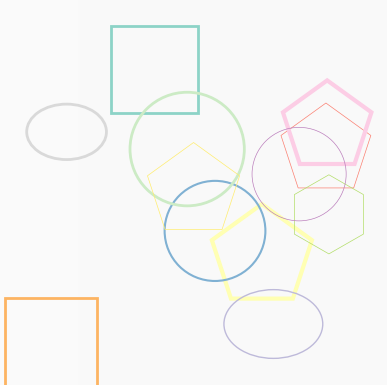[{"shape": "square", "thickness": 2, "radius": 0.56, "center": [0.398, 0.819]}, {"shape": "pentagon", "thickness": 3, "radius": 0.68, "center": [0.676, 0.334]}, {"shape": "oval", "thickness": 1, "radius": 0.64, "center": [0.705, 0.158]}, {"shape": "pentagon", "thickness": 0.5, "radius": 0.61, "center": [0.841, 0.61]}, {"shape": "circle", "thickness": 1.5, "radius": 0.65, "center": [0.555, 0.4]}, {"shape": "square", "thickness": 2, "radius": 0.59, "center": [0.133, 0.108]}, {"shape": "hexagon", "thickness": 0.5, "radius": 0.51, "center": [0.849, 0.443]}, {"shape": "pentagon", "thickness": 3, "radius": 0.6, "center": [0.844, 0.671]}, {"shape": "oval", "thickness": 2, "radius": 0.51, "center": [0.172, 0.658]}, {"shape": "circle", "thickness": 0.5, "radius": 0.61, "center": [0.772, 0.548]}, {"shape": "circle", "thickness": 2, "radius": 0.74, "center": [0.483, 0.613]}, {"shape": "pentagon", "thickness": 0.5, "radius": 0.63, "center": [0.499, 0.505]}]